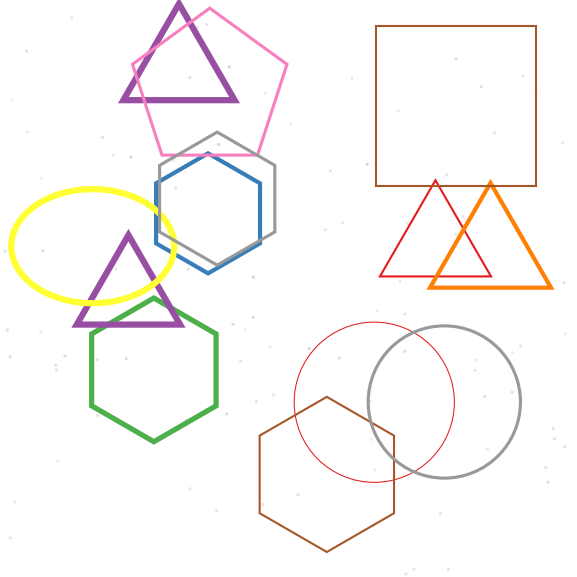[{"shape": "triangle", "thickness": 1, "radius": 0.56, "center": [0.754, 0.576]}, {"shape": "circle", "thickness": 0.5, "radius": 0.69, "center": [0.648, 0.303]}, {"shape": "hexagon", "thickness": 2, "radius": 0.52, "center": [0.36, 0.63]}, {"shape": "hexagon", "thickness": 2.5, "radius": 0.62, "center": [0.266, 0.359]}, {"shape": "triangle", "thickness": 3, "radius": 0.56, "center": [0.31, 0.881]}, {"shape": "triangle", "thickness": 3, "radius": 0.52, "center": [0.222, 0.489]}, {"shape": "triangle", "thickness": 2, "radius": 0.6, "center": [0.849, 0.561]}, {"shape": "oval", "thickness": 3, "radius": 0.71, "center": [0.161, 0.573]}, {"shape": "square", "thickness": 1, "radius": 0.69, "center": [0.79, 0.816]}, {"shape": "hexagon", "thickness": 1, "radius": 0.67, "center": [0.566, 0.178]}, {"shape": "pentagon", "thickness": 1.5, "radius": 0.7, "center": [0.363, 0.844]}, {"shape": "circle", "thickness": 1.5, "radius": 0.66, "center": [0.769, 0.303]}, {"shape": "hexagon", "thickness": 1.5, "radius": 0.58, "center": [0.376, 0.655]}]